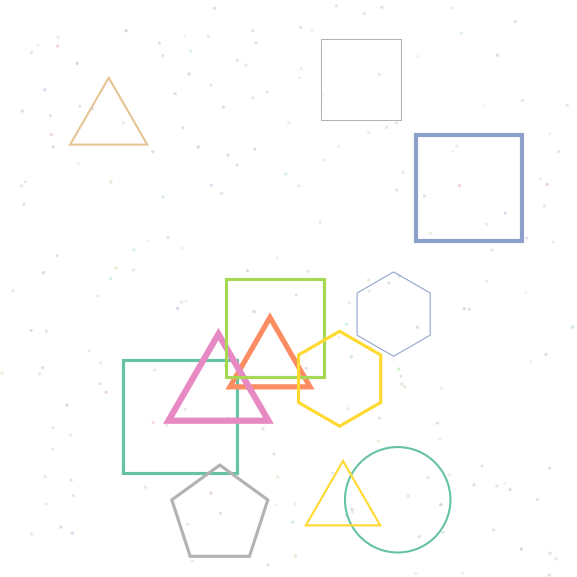[{"shape": "circle", "thickness": 1, "radius": 0.46, "center": [0.689, 0.134]}, {"shape": "square", "thickness": 1.5, "radius": 0.49, "center": [0.312, 0.278]}, {"shape": "triangle", "thickness": 2.5, "radius": 0.4, "center": [0.468, 0.369]}, {"shape": "square", "thickness": 2, "radius": 0.46, "center": [0.811, 0.674]}, {"shape": "hexagon", "thickness": 0.5, "radius": 0.37, "center": [0.682, 0.455]}, {"shape": "triangle", "thickness": 3, "radius": 0.5, "center": [0.378, 0.321]}, {"shape": "square", "thickness": 1.5, "radius": 0.42, "center": [0.476, 0.431]}, {"shape": "triangle", "thickness": 1, "radius": 0.37, "center": [0.594, 0.127]}, {"shape": "hexagon", "thickness": 1.5, "radius": 0.41, "center": [0.588, 0.343]}, {"shape": "triangle", "thickness": 1, "radius": 0.39, "center": [0.188, 0.787]}, {"shape": "pentagon", "thickness": 1.5, "radius": 0.44, "center": [0.381, 0.107]}, {"shape": "square", "thickness": 0.5, "radius": 0.35, "center": [0.625, 0.861]}]